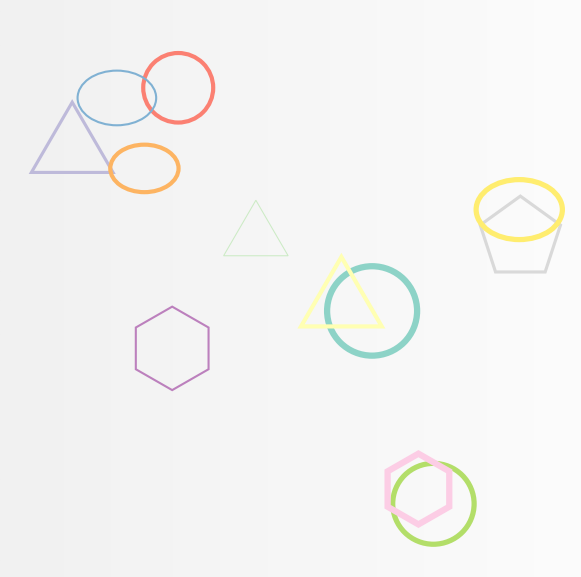[{"shape": "circle", "thickness": 3, "radius": 0.39, "center": [0.64, 0.461]}, {"shape": "triangle", "thickness": 2, "radius": 0.4, "center": [0.587, 0.474]}, {"shape": "triangle", "thickness": 1.5, "radius": 0.41, "center": [0.124, 0.741]}, {"shape": "circle", "thickness": 2, "radius": 0.3, "center": [0.307, 0.847]}, {"shape": "oval", "thickness": 1, "radius": 0.34, "center": [0.201, 0.83]}, {"shape": "oval", "thickness": 2, "radius": 0.29, "center": [0.248, 0.708]}, {"shape": "circle", "thickness": 2.5, "radius": 0.35, "center": [0.746, 0.127]}, {"shape": "hexagon", "thickness": 3, "radius": 0.31, "center": [0.72, 0.152]}, {"shape": "pentagon", "thickness": 1.5, "radius": 0.36, "center": [0.895, 0.587]}, {"shape": "hexagon", "thickness": 1, "radius": 0.36, "center": [0.296, 0.396]}, {"shape": "triangle", "thickness": 0.5, "radius": 0.32, "center": [0.44, 0.588]}, {"shape": "oval", "thickness": 2.5, "radius": 0.37, "center": [0.893, 0.636]}]